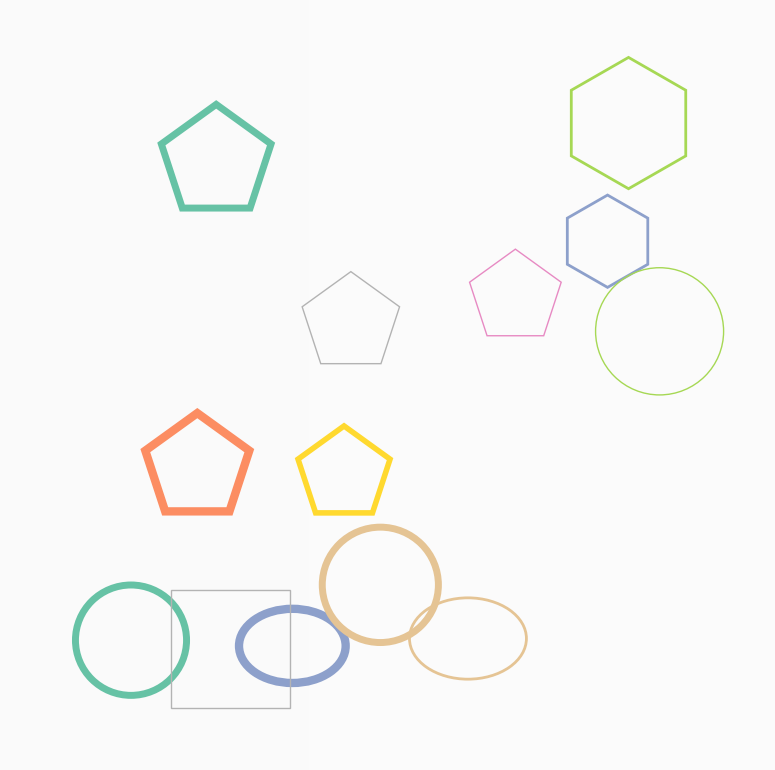[{"shape": "circle", "thickness": 2.5, "radius": 0.36, "center": [0.169, 0.169]}, {"shape": "pentagon", "thickness": 2.5, "radius": 0.37, "center": [0.279, 0.79]}, {"shape": "pentagon", "thickness": 3, "radius": 0.35, "center": [0.255, 0.393]}, {"shape": "oval", "thickness": 3, "radius": 0.34, "center": [0.377, 0.161]}, {"shape": "hexagon", "thickness": 1, "radius": 0.3, "center": [0.784, 0.687]}, {"shape": "pentagon", "thickness": 0.5, "radius": 0.31, "center": [0.665, 0.614]}, {"shape": "hexagon", "thickness": 1, "radius": 0.43, "center": [0.811, 0.84]}, {"shape": "circle", "thickness": 0.5, "radius": 0.41, "center": [0.851, 0.57]}, {"shape": "pentagon", "thickness": 2, "radius": 0.31, "center": [0.444, 0.384]}, {"shape": "oval", "thickness": 1, "radius": 0.38, "center": [0.604, 0.171]}, {"shape": "circle", "thickness": 2.5, "radius": 0.37, "center": [0.491, 0.24]}, {"shape": "square", "thickness": 0.5, "radius": 0.38, "center": [0.297, 0.157]}, {"shape": "pentagon", "thickness": 0.5, "radius": 0.33, "center": [0.453, 0.581]}]